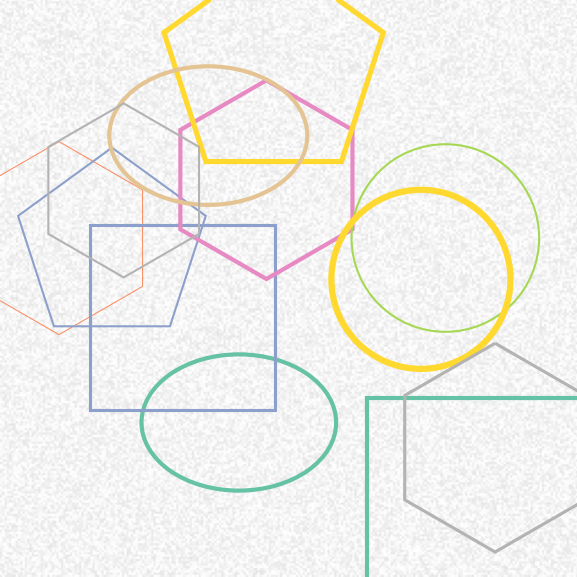[{"shape": "oval", "thickness": 2, "radius": 0.84, "center": [0.414, 0.268]}, {"shape": "square", "thickness": 2, "radius": 0.99, "center": [0.832, 0.113]}, {"shape": "hexagon", "thickness": 0.5, "radius": 0.84, "center": [0.102, 0.587]}, {"shape": "square", "thickness": 1.5, "radius": 0.8, "center": [0.316, 0.449]}, {"shape": "pentagon", "thickness": 1, "radius": 0.85, "center": [0.194, 0.572]}, {"shape": "hexagon", "thickness": 2, "radius": 0.86, "center": [0.461, 0.688]}, {"shape": "circle", "thickness": 1, "radius": 0.81, "center": [0.771, 0.587]}, {"shape": "pentagon", "thickness": 2.5, "radius": 1.0, "center": [0.474, 0.881]}, {"shape": "circle", "thickness": 3, "radius": 0.78, "center": [0.729, 0.515]}, {"shape": "oval", "thickness": 2, "radius": 0.86, "center": [0.361, 0.764]}, {"shape": "hexagon", "thickness": 1.5, "radius": 0.9, "center": [0.857, 0.224]}, {"shape": "hexagon", "thickness": 1, "radius": 0.75, "center": [0.214, 0.669]}]